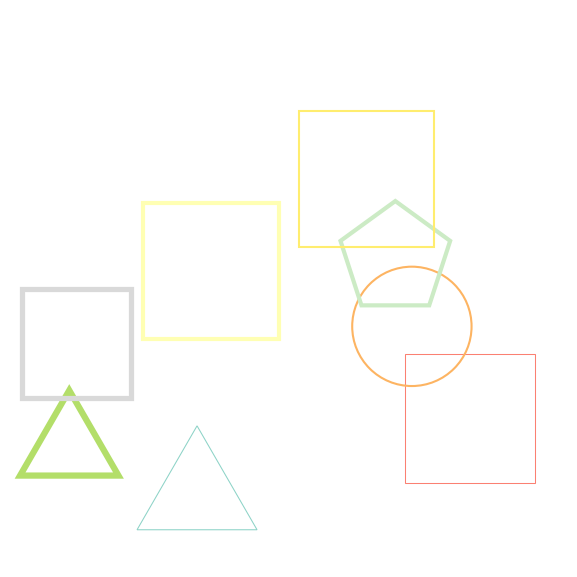[{"shape": "triangle", "thickness": 0.5, "radius": 0.6, "center": [0.341, 0.142]}, {"shape": "square", "thickness": 2, "radius": 0.59, "center": [0.365, 0.531]}, {"shape": "square", "thickness": 0.5, "radius": 0.56, "center": [0.814, 0.274]}, {"shape": "circle", "thickness": 1, "radius": 0.52, "center": [0.713, 0.434]}, {"shape": "triangle", "thickness": 3, "radius": 0.49, "center": [0.12, 0.225]}, {"shape": "square", "thickness": 2.5, "radius": 0.47, "center": [0.133, 0.404]}, {"shape": "pentagon", "thickness": 2, "radius": 0.5, "center": [0.685, 0.551]}, {"shape": "square", "thickness": 1, "radius": 0.59, "center": [0.635, 0.689]}]